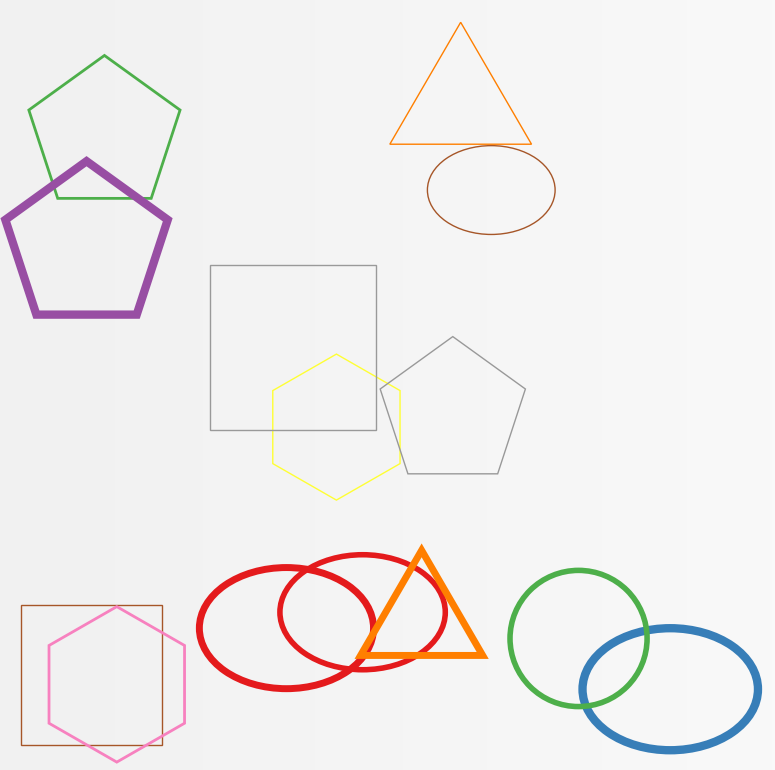[{"shape": "oval", "thickness": 2.5, "radius": 0.56, "center": [0.37, 0.184]}, {"shape": "oval", "thickness": 2, "radius": 0.53, "center": [0.468, 0.205]}, {"shape": "oval", "thickness": 3, "radius": 0.57, "center": [0.865, 0.105]}, {"shape": "pentagon", "thickness": 1, "radius": 0.51, "center": [0.135, 0.825]}, {"shape": "circle", "thickness": 2, "radius": 0.44, "center": [0.747, 0.171]}, {"shape": "pentagon", "thickness": 3, "radius": 0.55, "center": [0.112, 0.681]}, {"shape": "triangle", "thickness": 0.5, "radius": 0.53, "center": [0.594, 0.865]}, {"shape": "triangle", "thickness": 2.5, "radius": 0.45, "center": [0.544, 0.194]}, {"shape": "hexagon", "thickness": 0.5, "radius": 0.47, "center": [0.434, 0.445]}, {"shape": "oval", "thickness": 0.5, "radius": 0.41, "center": [0.634, 0.753]}, {"shape": "square", "thickness": 0.5, "radius": 0.45, "center": [0.119, 0.123]}, {"shape": "hexagon", "thickness": 1, "radius": 0.5, "center": [0.151, 0.111]}, {"shape": "square", "thickness": 0.5, "radius": 0.54, "center": [0.378, 0.548]}, {"shape": "pentagon", "thickness": 0.5, "radius": 0.49, "center": [0.584, 0.464]}]